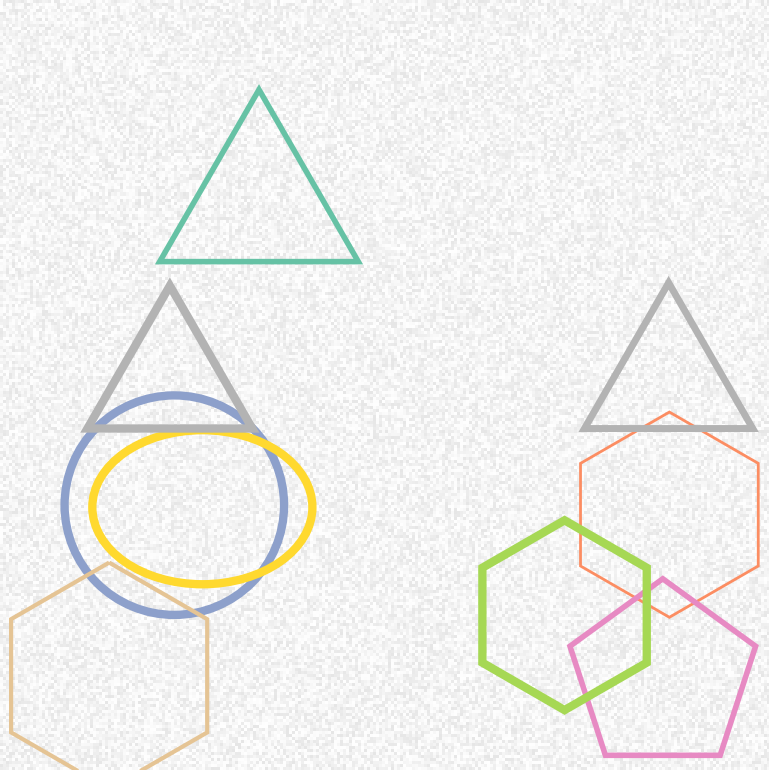[{"shape": "triangle", "thickness": 2, "radius": 0.74, "center": [0.336, 0.735]}, {"shape": "hexagon", "thickness": 1, "radius": 0.67, "center": [0.869, 0.332]}, {"shape": "circle", "thickness": 3, "radius": 0.71, "center": [0.226, 0.344]}, {"shape": "pentagon", "thickness": 2, "radius": 0.63, "center": [0.861, 0.122]}, {"shape": "hexagon", "thickness": 3, "radius": 0.62, "center": [0.733, 0.201]}, {"shape": "oval", "thickness": 3, "radius": 0.71, "center": [0.263, 0.341]}, {"shape": "hexagon", "thickness": 1.5, "radius": 0.74, "center": [0.142, 0.122]}, {"shape": "triangle", "thickness": 2.5, "radius": 0.63, "center": [0.868, 0.507]}, {"shape": "triangle", "thickness": 3, "radius": 0.62, "center": [0.221, 0.505]}]